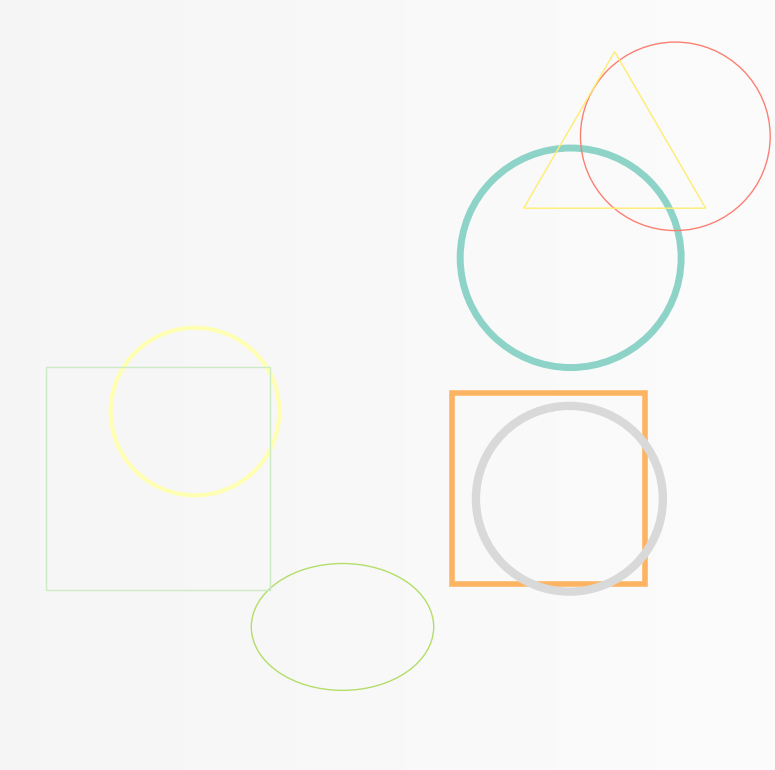[{"shape": "circle", "thickness": 2.5, "radius": 0.71, "center": [0.736, 0.665]}, {"shape": "circle", "thickness": 1.5, "radius": 0.54, "center": [0.252, 0.465]}, {"shape": "circle", "thickness": 0.5, "radius": 0.61, "center": [0.871, 0.823]}, {"shape": "square", "thickness": 2, "radius": 0.62, "center": [0.708, 0.366]}, {"shape": "oval", "thickness": 0.5, "radius": 0.59, "center": [0.442, 0.186]}, {"shape": "circle", "thickness": 3, "radius": 0.6, "center": [0.735, 0.352]}, {"shape": "square", "thickness": 0.5, "radius": 0.72, "center": [0.204, 0.379]}, {"shape": "triangle", "thickness": 0.5, "radius": 0.68, "center": [0.793, 0.797]}]